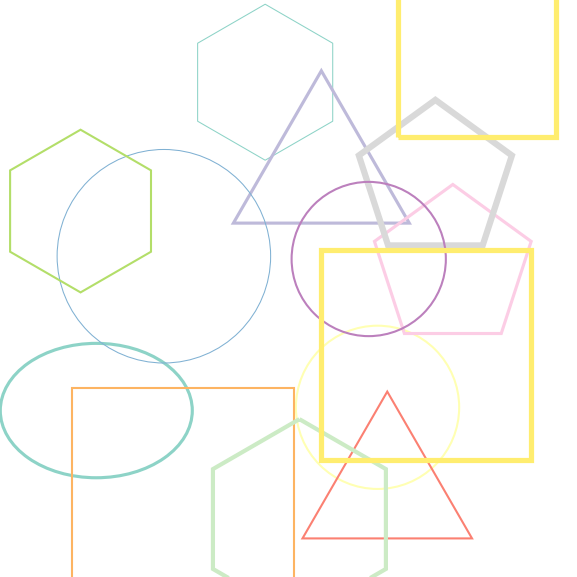[{"shape": "hexagon", "thickness": 0.5, "radius": 0.68, "center": [0.459, 0.857]}, {"shape": "oval", "thickness": 1.5, "radius": 0.83, "center": [0.167, 0.288]}, {"shape": "circle", "thickness": 1, "radius": 0.71, "center": [0.654, 0.294]}, {"shape": "triangle", "thickness": 1.5, "radius": 0.88, "center": [0.556, 0.701]}, {"shape": "triangle", "thickness": 1, "radius": 0.85, "center": [0.671, 0.152]}, {"shape": "circle", "thickness": 0.5, "radius": 0.92, "center": [0.284, 0.555]}, {"shape": "square", "thickness": 1, "radius": 0.96, "center": [0.317, 0.135]}, {"shape": "hexagon", "thickness": 1, "radius": 0.7, "center": [0.139, 0.634]}, {"shape": "pentagon", "thickness": 1.5, "radius": 0.71, "center": [0.784, 0.537]}, {"shape": "pentagon", "thickness": 3, "radius": 0.7, "center": [0.754, 0.687]}, {"shape": "circle", "thickness": 1, "radius": 0.67, "center": [0.638, 0.551]}, {"shape": "hexagon", "thickness": 2, "radius": 0.86, "center": [0.518, 0.1]}, {"shape": "square", "thickness": 2.5, "radius": 0.91, "center": [0.738, 0.385]}, {"shape": "square", "thickness": 2.5, "radius": 0.68, "center": [0.826, 0.899]}]